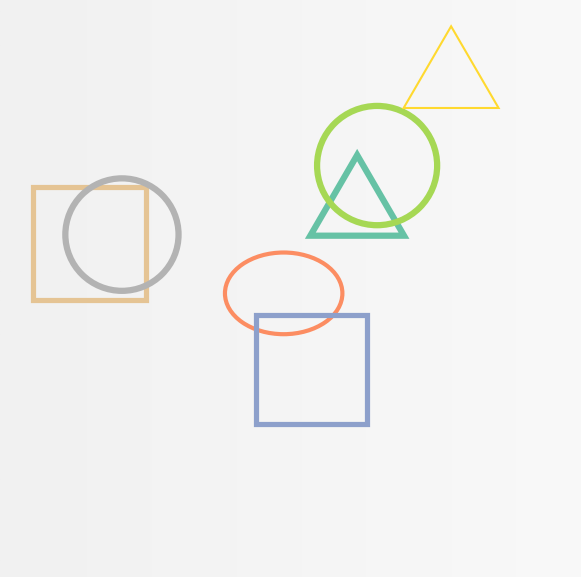[{"shape": "triangle", "thickness": 3, "radius": 0.47, "center": [0.614, 0.638]}, {"shape": "oval", "thickness": 2, "radius": 0.51, "center": [0.488, 0.491]}, {"shape": "square", "thickness": 2.5, "radius": 0.47, "center": [0.536, 0.359]}, {"shape": "circle", "thickness": 3, "radius": 0.52, "center": [0.649, 0.712]}, {"shape": "triangle", "thickness": 1, "radius": 0.47, "center": [0.776, 0.859]}, {"shape": "square", "thickness": 2.5, "radius": 0.49, "center": [0.154, 0.578]}, {"shape": "circle", "thickness": 3, "radius": 0.49, "center": [0.21, 0.593]}]